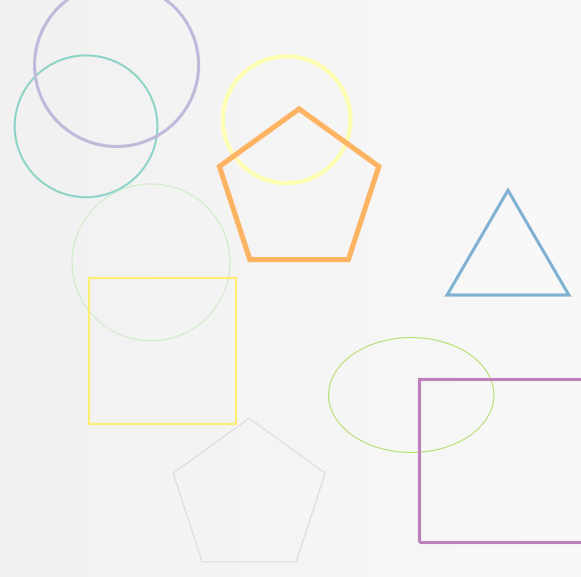[{"shape": "circle", "thickness": 1, "radius": 0.61, "center": [0.148, 0.78]}, {"shape": "circle", "thickness": 2, "radius": 0.55, "center": [0.493, 0.792]}, {"shape": "circle", "thickness": 1.5, "radius": 0.71, "center": [0.201, 0.887]}, {"shape": "triangle", "thickness": 1.5, "radius": 0.6, "center": [0.874, 0.549]}, {"shape": "pentagon", "thickness": 2.5, "radius": 0.72, "center": [0.515, 0.666]}, {"shape": "oval", "thickness": 0.5, "radius": 0.71, "center": [0.708, 0.315]}, {"shape": "pentagon", "thickness": 0.5, "radius": 0.69, "center": [0.429, 0.137]}, {"shape": "square", "thickness": 1.5, "radius": 0.71, "center": [0.863, 0.202]}, {"shape": "circle", "thickness": 0.5, "radius": 0.68, "center": [0.26, 0.545]}, {"shape": "square", "thickness": 1, "radius": 0.63, "center": [0.28, 0.391]}]